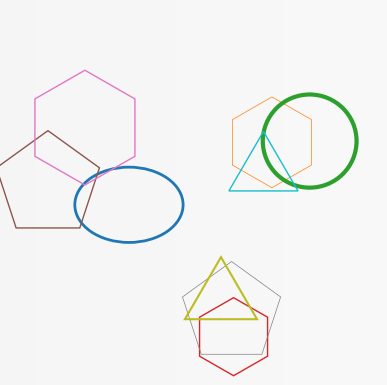[{"shape": "oval", "thickness": 2, "radius": 0.7, "center": [0.333, 0.468]}, {"shape": "hexagon", "thickness": 0.5, "radius": 0.59, "center": [0.702, 0.63]}, {"shape": "circle", "thickness": 3, "radius": 0.6, "center": [0.799, 0.634]}, {"shape": "hexagon", "thickness": 1, "radius": 0.51, "center": [0.603, 0.125]}, {"shape": "pentagon", "thickness": 1, "radius": 0.7, "center": [0.124, 0.521]}, {"shape": "hexagon", "thickness": 1, "radius": 0.75, "center": [0.219, 0.669]}, {"shape": "pentagon", "thickness": 0.5, "radius": 0.67, "center": [0.598, 0.188]}, {"shape": "triangle", "thickness": 1.5, "radius": 0.54, "center": [0.57, 0.225]}, {"shape": "triangle", "thickness": 1, "radius": 0.51, "center": [0.68, 0.556]}]